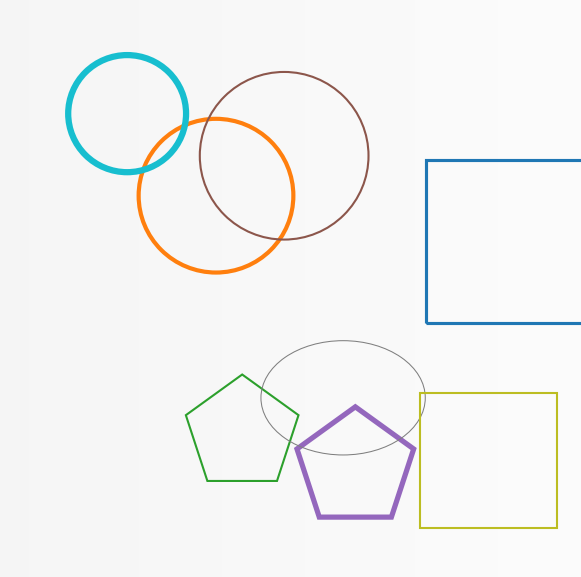[{"shape": "square", "thickness": 1.5, "radius": 0.71, "center": [0.875, 0.581]}, {"shape": "circle", "thickness": 2, "radius": 0.67, "center": [0.372, 0.66]}, {"shape": "pentagon", "thickness": 1, "radius": 0.51, "center": [0.417, 0.249]}, {"shape": "pentagon", "thickness": 2.5, "radius": 0.53, "center": [0.611, 0.189]}, {"shape": "circle", "thickness": 1, "radius": 0.73, "center": [0.489, 0.729]}, {"shape": "oval", "thickness": 0.5, "radius": 0.71, "center": [0.59, 0.31]}, {"shape": "square", "thickness": 1, "radius": 0.59, "center": [0.84, 0.202]}, {"shape": "circle", "thickness": 3, "radius": 0.51, "center": [0.219, 0.802]}]